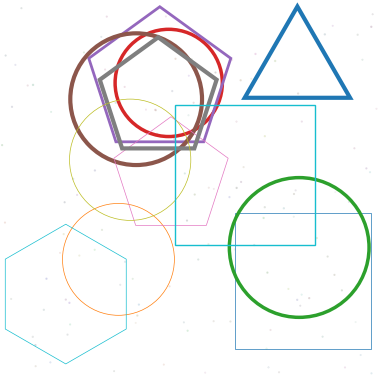[{"shape": "square", "thickness": 0.5, "radius": 0.88, "center": [0.788, 0.27]}, {"shape": "triangle", "thickness": 3, "radius": 0.79, "center": [0.772, 0.825]}, {"shape": "circle", "thickness": 0.5, "radius": 0.73, "center": [0.308, 0.326]}, {"shape": "circle", "thickness": 2.5, "radius": 0.91, "center": [0.777, 0.357]}, {"shape": "circle", "thickness": 2.5, "radius": 0.7, "center": [0.438, 0.785]}, {"shape": "pentagon", "thickness": 2, "radius": 0.97, "center": [0.415, 0.789]}, {"shape": "circle", "thickness": 3, "radius": 0.86, "center": [0.354, 0.742]}, {"shape": "pentagon", "thickness": 0.5, "radius": 0.78, "center": [0.444, 0.541]}, {"shape": "pentagon", "thickness": 3, "radius": 0.8, "center": [0.411, 0.744]}, {"shape": "circle", "thickness": 0.5, "radius": 0.79, "center": [0.338, 0.585]}, {"shape": "square", "thickness": 1, "radius": 0.91, "center": [0.636, 0.545]}, {"shape": "hexagon", "thickness": 0.5, "radius": 0.91, "center": [0.171, 0.236]}]